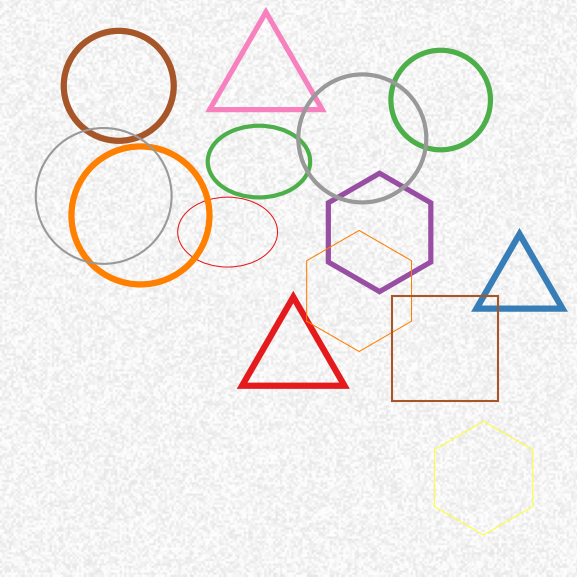[{"shape": "triangle", "thickness": 3, "radius": 0.51, "center": [0.508, 0.382]}, {"shape": "oval", "thickness": 0.5, "radius": 0.43, "center": [0.394, 0.597]}, {"shape": "triangle", "thickness": 3, "radius": 0.43, "center": [0.9, 0.508]}, {"shape": "circle", "thickness": 2.5, "radius": 0.43, "center": [0.763, 0.826]}, {"shape": "oval", "thickness": 2, "radius": 0.44, "center": [0.448, 0.719]}, {"shape": "hexagon", "thickness": 2.5, "radius": 0.51, "center": [0.657, 0.597]}, {"shape": "hexagon", "thickness": 0.5, "radius": 0.52, "center": [0.622, 0.495]}, {"shape": "circle", "thickness": 3, "radius": 0.6, "center": [0.243, 0.626]}, {"shape": "hexagon", "thickness": 0.5, "radius": 0.49, "center": [0.837, 0.171]}, {"shape": "square", "thickness": 1, "radius": 0.46, "center": [0.771, 0.396]}, {"shape": "circle", "thickness": 3, "radius": 0.48, "center": [0.206, 0.851]}, {"shape": "triangle", "thickness": 2.5, "radius": 0.56, "center": [0.461, 0.866]}, {"shape": "circle", "thickness": 1, "radius": 0.59, "center": [0.18, 0.66]}, {"shape": "circle", "thickness": 2, "radius": 0.55, "center": [0.627, 0.759]}]